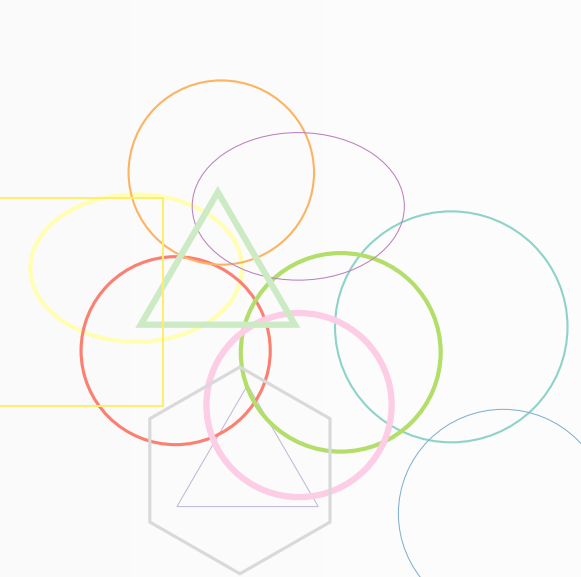[{"shape": "circle", "thickness": 1, "radius": 1.0, "center": [0.776, 0.433]}, {"shape": "oval", "thickness": 2, "radius": 0.91, "center": [0.234, 0.535]}, {"shape": "triangle", "thickness": 0.5, "radius": 0.7, "center": [0.426, 0.192]}, {"shape": "circle", "thickness": 1.5, "radius": 0.81, "center": [0.302, 0.392]}, {"shape": "circle", "thickness": 0.5, "radius": 0.9, "center": [0.866, 0.11]}, {"shape": "circle", "thickness": 1, "radius": 0.8, "center": [0.381, 0.7]}, {"shape": "circle", "thickness": 2, "radius": 0.86, "center": [0.586, 0.389]}, {"shape": "circle", "thickness": 3, "radius": 0.8, "center": [0.514, 0.298]}, {"shape": "hexagon", "thickness": 1.5, "radius": 0.89, "center": [0.413, 0.185]}, {"shape": "oval", "thickness": 0.5, "radius": 0.91, "center": [0.513, 0.642]}, {"shape": "triangle", "thickness": 3, "radius": 0.77, "center": [0.375, 0.513]}, {"shape": "square", "thickness": 1, "radius": 0.9, "center": [0.101, 0.476]}]